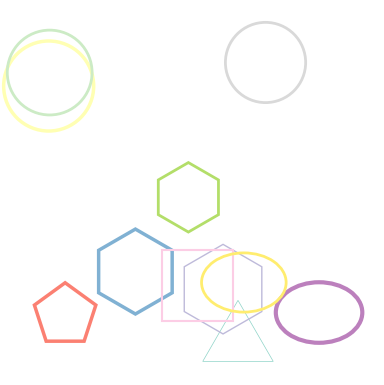[{"shape": "triangle", "thickness": 0.5, "radius": 0.53, "center": [0.618, 0.114]}, {"shape": "circle", "thickness": 2.5, "radius": 0.58, "center": [0.126, 0.777]}, {"shape": "hexagon", "thickness": 1, "radius": 0.58, "center": [0.579, 0.249]}, {"shape": "pentagon", "thickness": 2.5, "radius": 0.42, "center": [0.169, 0.182]}, {"shape": "hexagon", "thickness": 2.5, "radius": 0.55, "center": [0.352, 0.295]}, {"shape": "hexagon", "thickness": 2, "radius": 0.45, "center": [0.489, 0.488]}, {"shape": "square", "thickness": 1.5, "radius": 0.46, "center": [0.513, 0.258]}, {"shape": "circle", "thickness": 2, "radius": 0.52, "center": [0.69, 0.838]}, {"shape": "oval", "thickness": 3, "radius": 0.56, "center": [0.829, 0.188]}, {"shape": "circle", "thickness": 2, "radius": 0.55, "center": [0.129, 0.812]}, {"shape": "oval", "thickness": 2, "radius": 0.55, "center": [0.633, 0.266]}]